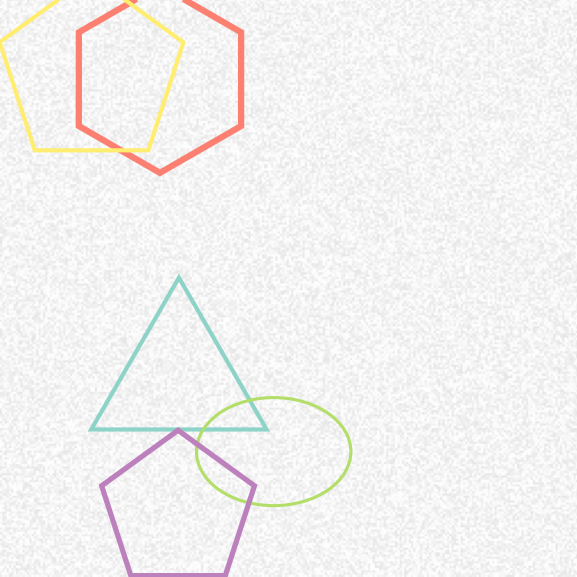[{"shape": "triangle", "thickness": 2, "radius": 0.88, "center": [0.31, 0.343]}, {"shape": "hexagon", "thickness": 3, "radius": 0.81, "center": [0.277, 0.862]}, {"shape": "oval", "thickness": 1.5, "radius": 0.67, "center": [0.474, 0.217]}, {"shape": "pentagon", "thickness": 2.5, "radius": 0.7, "center": [0.308, 0.115]}, {"shape": "pentagon", "thickness": 2, "radius": 0.84, "center": [0.159, 0.874]}]